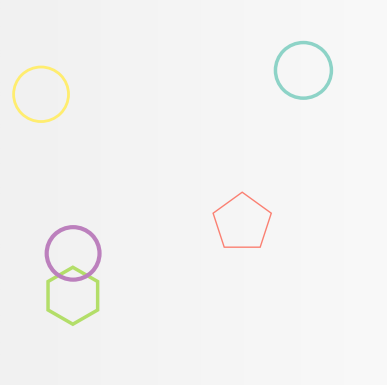[{"shape": "circle", "thickness": 2.5, "radius": 0.36, "center": [0.783, 0.817]}, {"shape": "pentagon", "thickness": 1, "radius": 0.39, "center": [0.625, 0.422]}, {"shape": "hexagon", "thickness": 2.5, "radius": 0.37, "center": [0.188, 0.232]}, {"shape": "circle", "thickness": 3, "radius": 0.34, "center": [0.189, 0.342]}, {"shape": "circle", "thickness": 2, "radius": 0.35, "center": [0.106, 0.755]}]